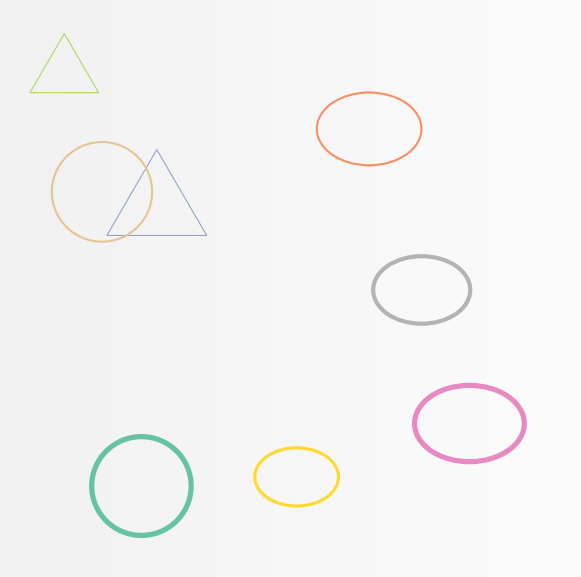[{"shape": "circle", "thickness": 2.5, "radius": 0.43, "center": [0.243, 0.158]}, {"shape": "oval", "thickness": 1, "radius": 0.45, "center": [0.635, 0.776]}, {"shape": "triangle", "thickness": 0.5, "radius": 0.5, "center": [0.27, 0.641]}, {"shape": "oval", "thickness": 2.5, "radius": 0.47, "center": [0.808, 0.266]}, {"shape": "triangle", "thickness": 0.5, "radius": 0.34, "center": [0.111, 0.873]}, {"shape": "oval", "thickness": 1.5, "radius": 0.36, "center": [0.51, 0.173]}, {"shape": "circle", "thickness": 1, "radius": 0.43, "center": [0.175, 0.667]}, {"shape": "oval", "thickness": 2, "radius": 0.42, "center": [0.726, 0.497]}]